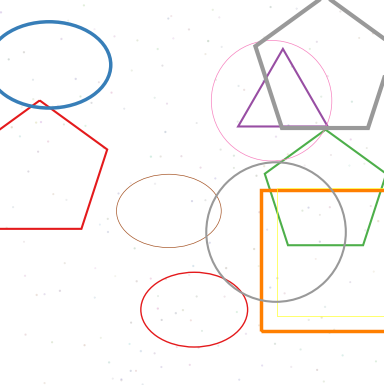[{"shape": "oval", "thickness": 1, "radius": 0.69, "center": [0.504, 0.196]}, {"shape": "pentagon", "thickness": 1.5, "radius": 0.92, "center": [0.103, 0.555]}, {"shape": "oval", "thickness": 2.5, "radius": 0.8, "center": [0.128, 0.831]}, {"shape": "pentagon", "thickness": 1.5, "radius": 0.83, "center": [0.846, 0.497]}, {"shape": "triangle", "thickness": 1.5, "radius": 0.67, "center": [0.735, 0.739]}, {"shape": "square", "thickness": 2.5, "radius": 0.92, "center": [0.863, 0.323]}, {"shape": "square", "thickness": 0.5, "radius": 0.83, "center": [0.887, 0.345]}, {"shape": "oval", "thickness": 0.5, "radius": 0.68, "center": [0.439, 0.452]}, {"shape": "circle", "thickness": 0.5, "radius": 0.78, "center": [0.705, 0.738]}, {"shape": "pentagon", "thickness": 3, "radius": 0.95, "center": [0.844, 0.821]}, {"shape": "circle", "thickness": 1.5, "radius": 0.91, "center": [0.717, 0.397]}]